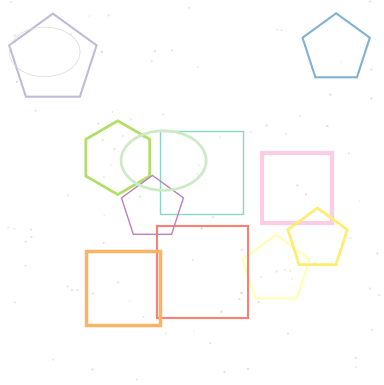[{"shape": "square", "thickness": 1, "radius": 0.54, "center": [0.523, 0.552]}, {"shape": "pentagon", "thickness": 1.5, "radius": 0.46, "center": [0.717, 0.299]}, {"shape": "pentagon", "thickness": 1.5, "radius": 0.6, "center": [0.137, 0.845]}, {"shape": "square", "thickness": 1.5, "radius": 0.6, "center": [0.526, 0.294]}, {"shape": "pentagon", "thickness": 1.5, "radius": 0.46, "center": [0.873, 0.874]}, {"shape": "square", "thickness": 2.5, "radius": 0.48, "center": [0.32, 0.252]}, {"shape": "hexagon", "thickness": 2, "radius": 0.48, "center": [0.306, 0.59]}, {"shape": "square", "thickness": 3, "radius": 0.46, "center": [0.771, 0.511]}, {"shape": "oval", "thickness": 0.5, "radius": 0.46, "center": [0.116, 0.865]}, {"shape": "pentagon", "thickness": 1, "radius": 0.42, "center": [0.396, 0.46]}, {"shape": "oval", "thickness": 2, "radius": 0.55, "center": [0.425, 0.583]}, {"shape": "pentagon", "thickness": 2, "radius": 0.41, "center": [0.825, 0.378]}]